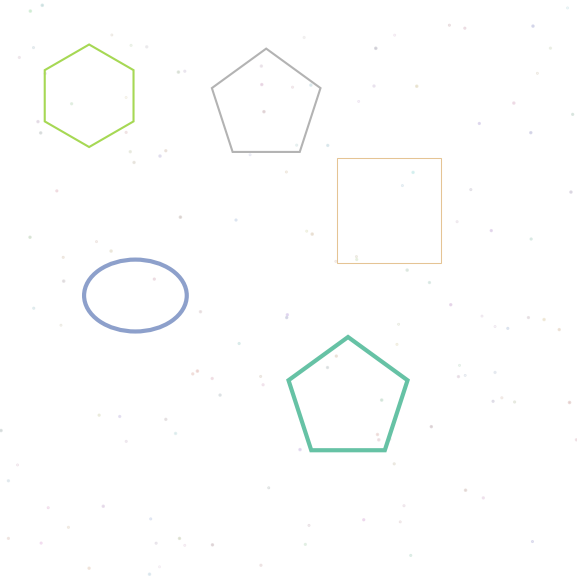[{"shape": "pentagon", "thickness": 2, "radius": 0.54, "center": [0.603, 0.307]}, {"shape": "oval", "thickness": 2, "radius": 0.44, "center": [0.234, 0.487]}, {"shape": "hexagon", "thickness": 1, "radius": 0.44, "center": [0.154, 0.833]}, {"shape": "square", "thickness": 0.5, "radius": 0.45, "center": [0.674, 0.635]}, {"shape": "pentagon", "thickness": 1, "radius": 0.49, "center": [0.461, 0.816]}]